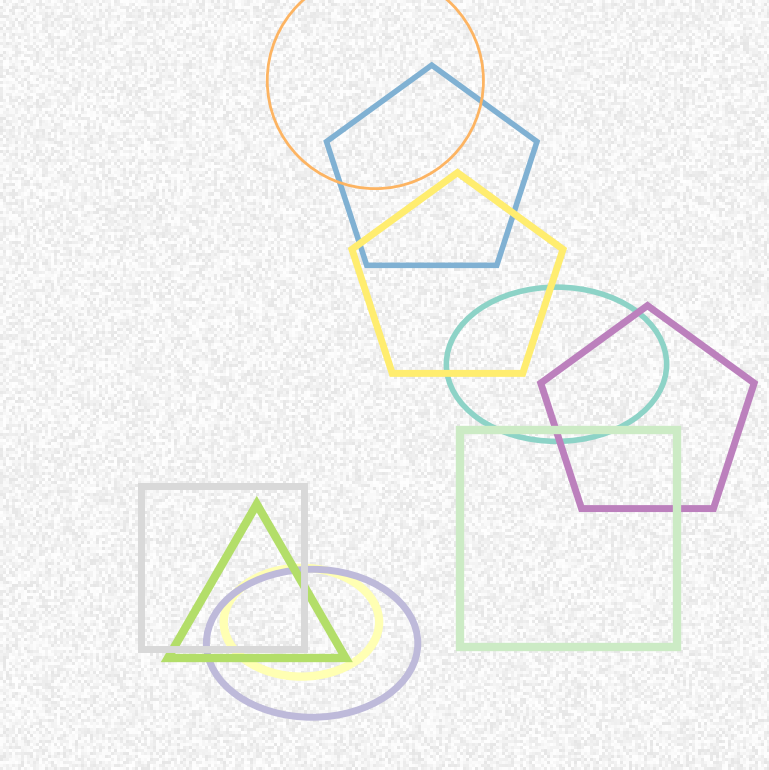[{"shape": "oval", "thickness": 2, "radius": 0.72, "center": [0.723, 0.527]}, {"shape": "oval", "thickness": 3, "radius": 0.5, "center": [0.391, 0.192]}, {"shape": "oval", "thickness": 2.5, "radius": 0.69, "center": [0.405, 0.165]}, {"shape": "pentagon", "thickness": 2, "radius": 0.72, "center": [0.561, 0.772]}, {"shape": "circle", "thickness": 1, "radius": 0.7, "center": [0.487, 0.895]}, {"shape": "triangle", "thickness": 3, "radius": 0.67, "center": [0.333, 0.212]}, {"shape": "square", "thickness": 2.5, "radius": 0.53, "center": [0.289, 0.263]}, {"shape": "pentagon", "thickness": 2.5, "radius": 0.73, "center": [0.841, 0.457]}, {"shape": "square", "thickness": 3, "radius": 0.7, "center": [0.738, 0.3]}, {"shape": "pentagon", "thickness": 2.5, "radius": 0.72, "center": [0.594, 0.632]}]